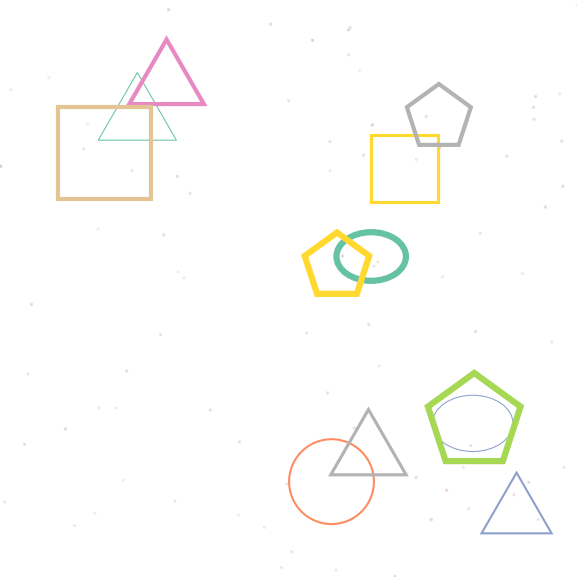[{"shape": "oval", "thickness": 3, "radius": 0.3, "center": [0.643, 0.555]}, {"shape": "triangle", "thickness": 0.5, "radius": 0.39, "center": [0.238, 0.795]}, {"shape": "circle", "thickness": 1, "radius": 0.37, "center": [0.574, 0.165]}, {"shape": "oval", "thickness": 0.5, "radius": 0.35, "center": [0.819, 0.266]}, {"shape": "triangle", "thickness": 1, "radius": 0.35, "center": [0.894, 0.111]}, {"shape": "triangle", "thickness": 2, "radius": 0.37, "center": [0.288, 0.856]}, {"shape": "pentagon", "thickness": 3, "radius": 0.42, "center": [0.821, 0.269]}, {"shape": "square", "thickness": 1.5, "radius": 0.29, "center": [0.7, 0.708]}, {"shape": "pentagon", "thickness": 3, "radius": 0.29, "center": [0.583, 0.538]}, {"shape": "square", "thickness": 2, "radius": 0.4, "center": [0.181, 0.734]}, {"shape": "triangle", "thickness": 1.5, "radius": 0.38, "center": [0.638, 0.215]}, {"shape": "pentagon", "thickness": 2, "radius": 0.29, "center": [0.76, 0.795]}]